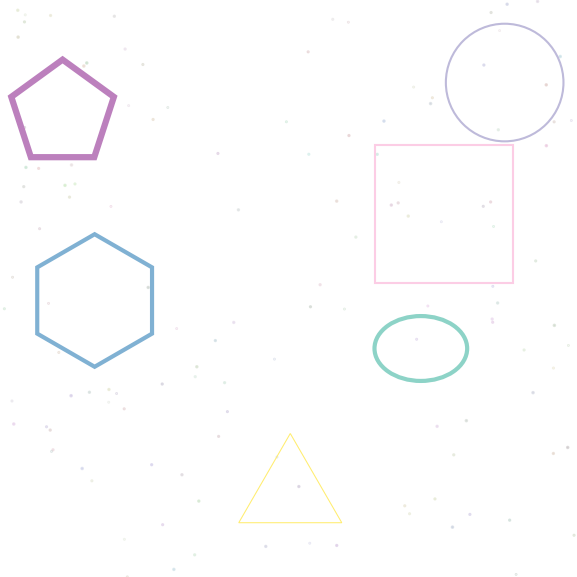[{"shape": "oval", "thickness": 2, "radius": 0.4, "center": [0.729, 0.396]}, {"shape": "circle", "thickness": 1, "radius": 0.51, "center": [0.874, 0.856]}, {"shape": "hexagon", "thickness": 2, "radius": 0.57, "center": [0.164, 0.479]}, {"shape": "square", "thickness": 1, "radius": 0.6, "center": [0.768, 0.629]}, {"shape": "pentagon", "thickness": 3, "radius": 0.47, "center": [0.108, 0.802]}, {"shape": "triangle", "thickness": 0.5, "radius": 0.52, "center": [0.503, 0.145]}]